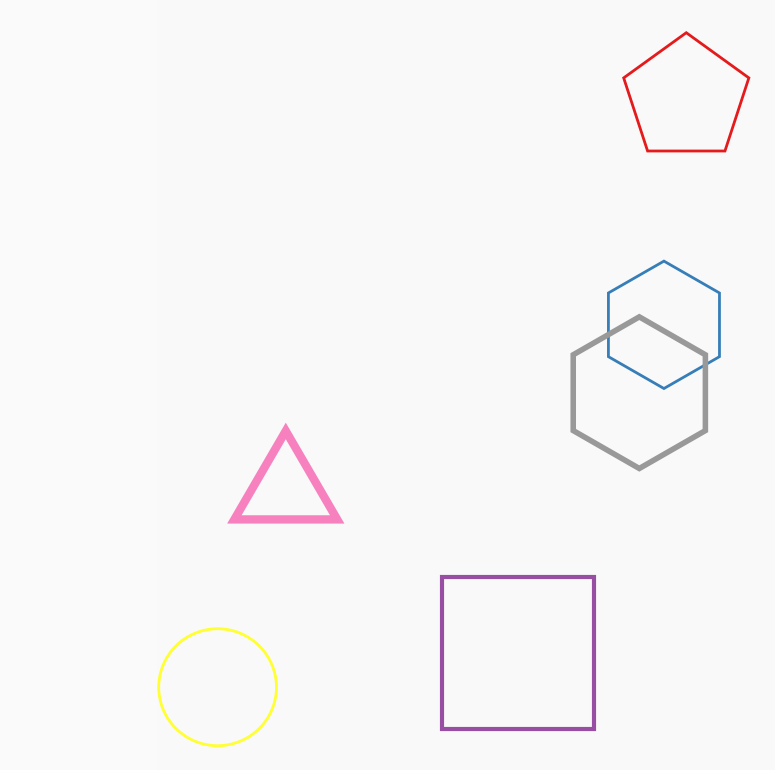[{"shape": "pentagon", "thickness": 1, "radius": 0.42, "center": [0.886, 0.873]}, {"shape": "hexagon", "thickness": 1, "radius": 0.41, "center": [0.857, 0.578]}, {"shape": "square", "thickness": 1.5, "radius": 0.49, "center": [0.668, 0.152]}, {"shape": "circle", "thickness": 1, "radius": 0.38, "center": [0.281, 0.108]}, {"shape": "triangle", "thickness": 3, "radius": 0.38, "center": [0.369, 0.364]}, {"shape": "hexagon", "thickness": 2, "radius": 0.49, "center": [0.825, 0.49]}]